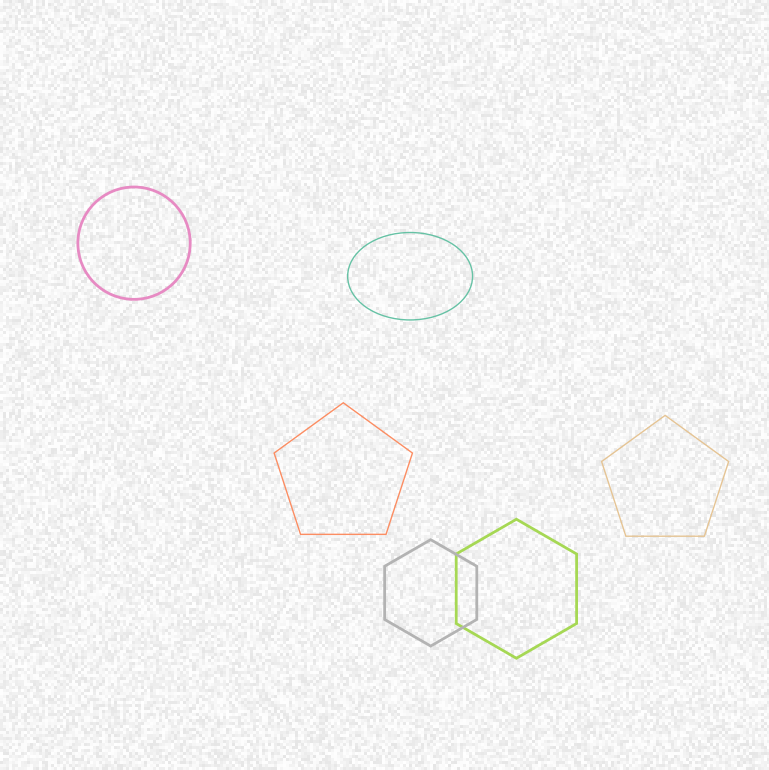[{"shape": "oval", "thickness": 0.5, "radius": 0.41, "center": [0.533, 0.641]}, {"shape": "pentagon", "thickness": 0.5, "radius": 0.47, "center": [0.446, 0.382]}, {"shape": "circle", "thickness": 1, "radius": 0.36, "center": [0.174, 0.684]}, {"shape": "hexagon", "thickness": 1, "radius": 0.45, "center": [0.671, 0.235]}, {"shape": "pentagon", "thickness": 0.5, "radius": 0.43, "center": [0.864, 0.374]}, {"shape": "hexagon", "thickness": 1, "radius": 0.35, "center": [0.559, 0.23]}]